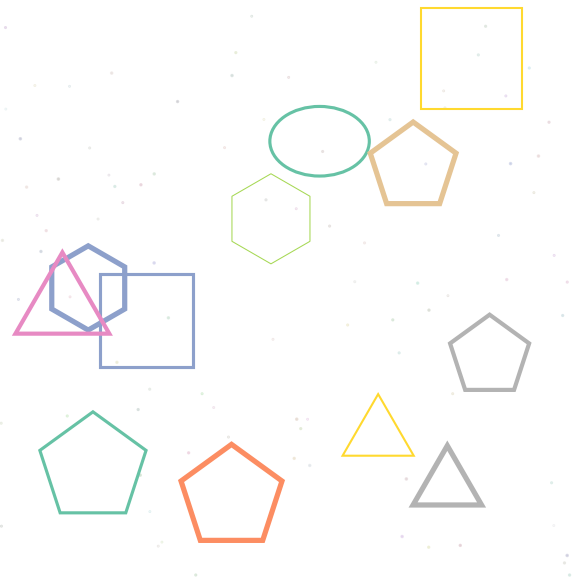[{"shape": "pentagon", "thickness": 1.5, "radius": 0.48, "center": [0.161, 0.189]}, {"shape": "oval", "thickness": 1.5, "radius": 0.43, "center": [0.553, 0.755]}, {"shape": "pentagon", "thickness": 2.5, "radius": 0.46, "center": [0.401, 0.138]}, {"shape": "hexagon", "thickness": 2.5, "radius": 0.36, "center": [0.153, 0.501]}, {"shape": "square", "thickness": 1.5, "radius": 0.4, "center": [0.254, 0.444]}, {"shape": "triangle", "thickness": 2, "radius": 0.47, "center": [0.108, 0.468]}, {"shape": "hexagon", "thickness": 0.5, "radius": 0.39, "center": [0.469, 0.62]}, {"shape": "square", "thickness": 1, "radius": 0.44, "center": [0.816, 0.899]}, {"shape": "triangle", "thickness": 1, "radius": 0.36, "center": [0.655, 0.246]}, {"shape": "pentagon", "thickness": 2.5, "radius": 0.39, "center": [0.715, 0.71]}, {"shape": "triangle", "thickness": 2.5, "radius": 0.34, "center": [0.775, 0.159]}, {"shape": "pentagon", "thickness": 2, "radius": 0.36, "center": [0.848, 0.382]}]